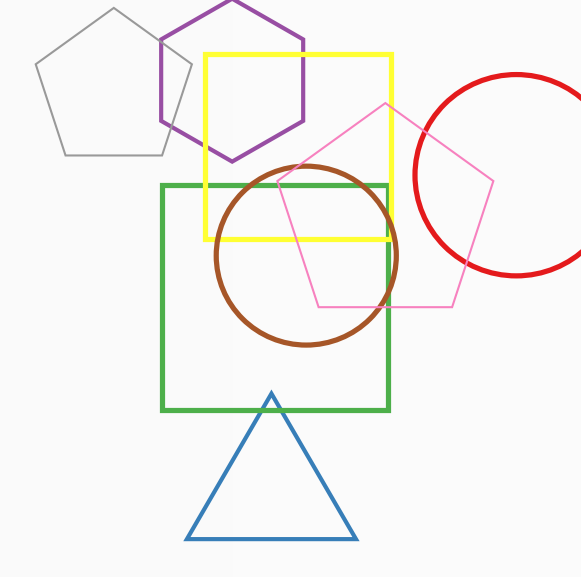[{"shape": "circle", "thickness": 2.5, "radius": 0.87, "center": [0.888, 0.696]}, {"shape": "triangle", "thickness": 2, "radius": 0.84, "center": [0.467, 0.15]}, {"shape": "square", "thickness": 2.5, "radius": 0.97, "center": [0.473, 0.484]}, {"shape": "hexagon", "thickness": 2, "radius": 0.71, "center": [0.399, 0.86]}, {"shape": "square", "thickness": 2.5, "radius": 0.8, "center": [0.513, 0.745]}, {"shape": "circle", "thickness": 2.5, "radius": 0.77, "center": [0.527, 0.557]}, {"shape": "pentagon", "thickness": 1, "radius": 0.98, "center": [0.663, 0.625]}, {"shape": "pentagon", "thickness": 1, "radius": 0.71, "center": [0.196, 0.844]}]